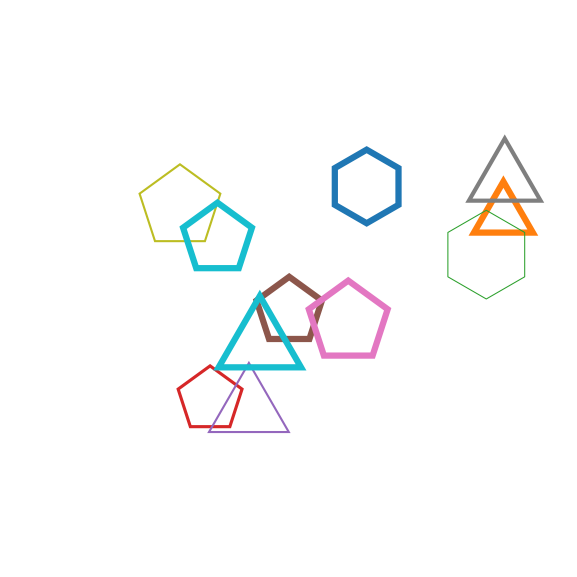[{"shape": "hexagon", "thickness": 3, "radius": 0.32, "center": [0.635, 0.676]}, {"shape": "triangle", "thickness": 3, "radius": 0.29, "center": [0.872, 0.626]}, {"shape": "hexagon", "thickness": 0.5, "radius": 0.38, "center": [0.842, 0.558]}, {"shape": "pentagon", "thickness": 1.5, "radius": 0.29, "center": [0.364, 0.307]}, {"shape": "triangle", "thickness": 1, "radius": 0.4, "center": [0.431, 0.291]}, {"shape": "pentagon", "thickness": 3, "radius": 0.3, "center": [0.501, 0.46]}, {"shape": "pentagon", "thickness": 3, "radius": 0.36, "center": [0.603, 0.441]}, {"shape": "triangle", "thickness": 2, "radius": 0.36, "center": [0.874, 0.688]}, {"shape": "pentagon", "thickness": 1, "radius": 0.37, "center": [0.312, 0.641]}, {"shape": "triangle", "thickness": 3, "radius": 0.41, "center": [0.45, 0.404]}, {"shape": "pentagon", "thickness": 3, "radius": 0.31, "center": [0.377, 0.585]}]